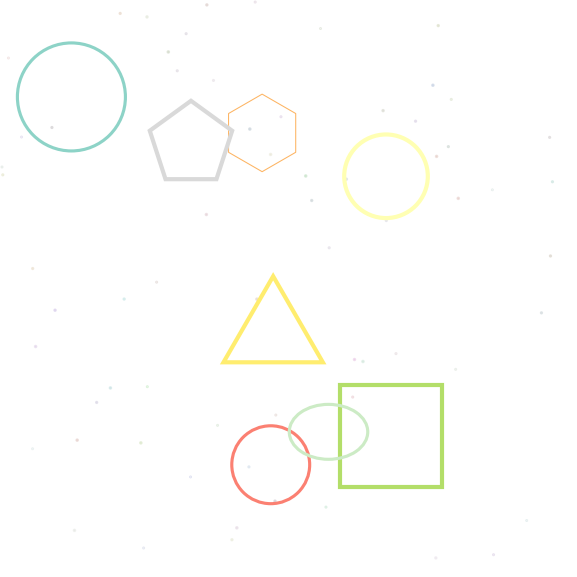[{"shape": "circle", "thickness": 1.5, "radius": 0.47, "center": [0.124, 0.831]}, {"shape": "circle", "thickness": 2, "radius": 0.36, "center": [0.668, 0.694]}, {"shape": "circle", "thickness": 1.5, "radius": 0.34, "center": [0.469, 0.194]}, {"shape": "hexagon", "thickness": 0.5, "radius": 0.34, "center": [0.454, 0.769]}, {"shape": "square", "thickness": 2, "radius": 0.44, "center": [0.678, 0.244]}, {"shape": "pentagon", "thickness": 2, "radius": 0.38, "center": [0.331, 0.75]}, {"shape": "oval", "thickness": 1.5, "radius": 0.34, "center": [0.569, 0.251]}, {"shape": "triangle", "thickness": 2, "radius": 0.5, "center": [0.473, 0.421]}]